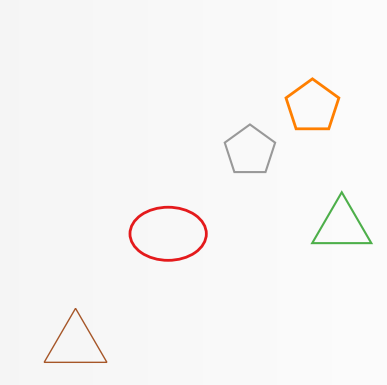[{"shape": "oval", "thickness": 2, "radius": 0.49, "center": [0.434, 0.393]}, {"shape": "triangle", "thickness": 1.5, "radius": 0.44, "center": [0.882, 0.413]}, {"shape": "pentagon", "thickness": 2, "radius": 0.36, "center": [0.806, 0.723]}, {"shape": "triangle", "thickness": 1, "radius": 0.47, "center": [0.195, 0.106]}, {"shape": "pentagon", "thickness": 1.5, "radius": 0.34, "center": [0.645, 0.608]}]